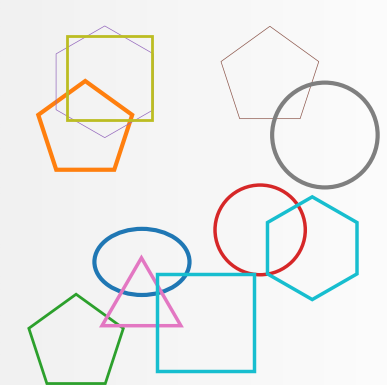[{"shape": "oval", "thickness": 3, "radius": 0.61, "center": [0.366, 0.32]}, {"shape": "pentagon", "thickness": 3, "radius": 0.64, "center": [0.22, 0.662]}, {"shape": "pentagon", "thickness": 2, "radius": 0.64, "center": [0.196, 0.108]}, {"shape": "circle", "thickness": 2.5, "radius": 0.58, "center": [0.671, 0.403]}, {"shape": "hexagon", "thickness": 0.5, "radius": 0.73, "center": [0.27, 0.788]}, {"shape": "pentagon", "thickness": 0.5, "radius": 0.66, "center": [0.696, 0.799]}, {"shape": "triangle", "thickness": 2.5, "radius": 0.59, "center": [0.365, 0.213]}, {"shape": "circle", "thickness": 3, "radius": 0.68, "center": [0.838, 0.649]}, {"shape": "square", "thickness": 2, "radius": 0.55, "center": [0.283, 0.797]}, {"shape": "hexagon", "thickness": 2.5, "radius": 0.67, "center": [0.806, 0.355]}, {"shape": "square", "thickness": 2.5, "radius": 0.63, "center": [0.531, 0.163]}]